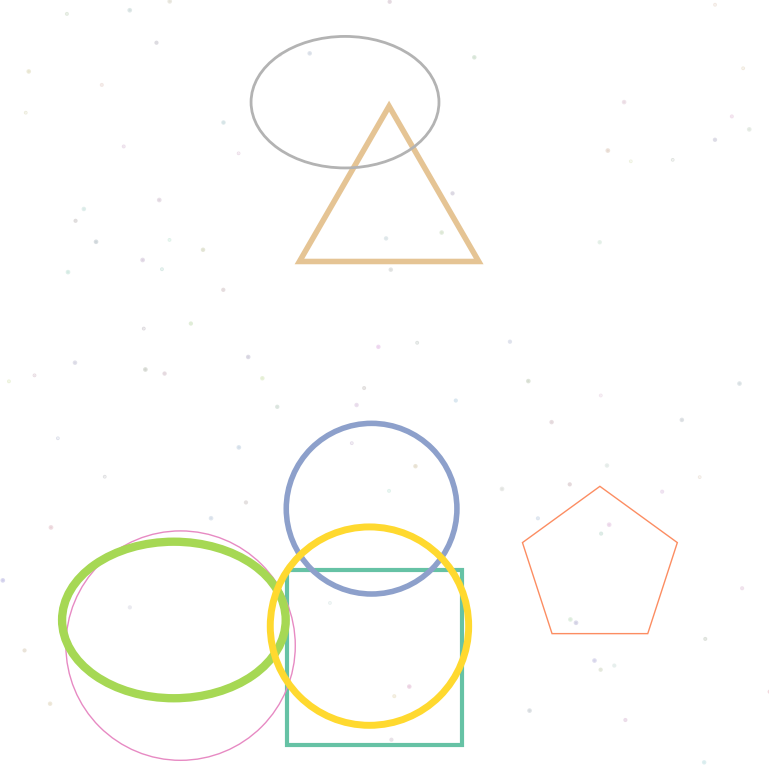[{"shape": "square", "thickness": 1.5, "radius": 0.57, "center": [0.487, 0.146]}, {"shape": "pentagon", "thickness": 0.5, "radius": 0.53, "center": [0.779, 0.263]}, {"shape": "circle", "thickness": 2, "radius": 0.55, "center": [0.483, 0.339]}, {"shape": "circle", "thickness": 0.5, "radius": 0.74, "center": [0.235, 0.162]}, {"shape": "oval", "thickness": 3, "radius": 0.73, "center": [0.226, 0.195]}, {"shape": "circle", "thickness": 2.5, "radius": 0.64, "center": [0.48, 0.187]}, {"shape": "triangle", "thickness": 2, "radius": 0.67, "center": [0.505, 0.728]}, {"shape": "oval", "thickness": 1, "radius": 0.61, "center": [0.448, 0.867]}]